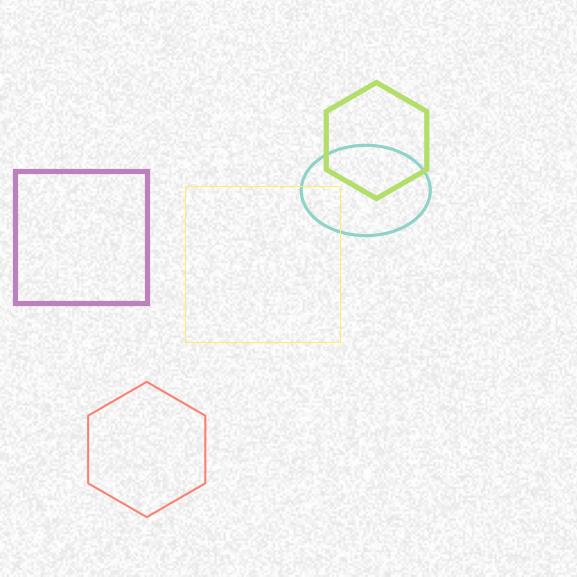[{"shape": "oval", "thickness": 1.5, "radius": 0.56, "center": [0.633, 0.669]}, {"shape": "hexagon", "thickness": 1, "radius": 0.59, "center": [0.254, 0.221]}, {"shape": "hexagon", "thickness": 2.5, "radius": 0.5, "center": [0.652, 0.756]}, {"shape": "square", "thickness": 2.5, "radius": 0.57, "center": [0.139, 0.589]}, {"shape": "square", "thickness": 0.5, "radius": 0.67, "center": [0.455, 0.542]}]